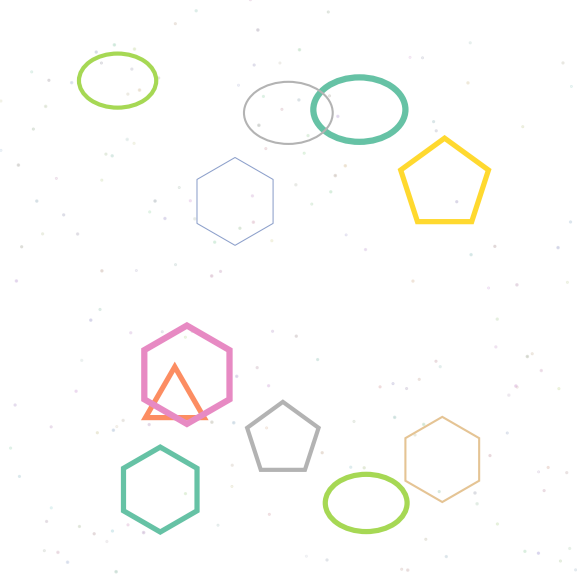[{"shape": "oval", "thickness": 3, "radius": 0.4, "center": [0.622, 0.809]}, {"shape": "hexagon", "thickness": 2.5, "radius": 0.37, "center": [0.278, 0.151]}, {"shape": "triangle", "thickness": 2.5, "radius": 0.29, "center": [0.303, 0.305]}, {"shape": "hexagon", "thickness": 0.5, "radius": 0.38, "center": [0.407, 0.65]}, {"shape": "hexagon", "thickness": 3, "radius": 0.43, "center": [0.324, 0.35]}, {"shape": "oval", "thickness": 2, "radius": 0.33, "center": [0.204, 0.86]}, {"shape": "oval", "thickness": 2.5, "radius": 0.35, "center": [0.634, 0.128]}, {"shape": "pentagon", "thickness": 2.5, "radius": 0.4, "center": [0.77, 0.68]}, {"shape": "hexagon", "thickness": 1, "radius": 0.37, "center": [0.766, 0.204]}, {"shape": "pentagon", "thickness": 2, "radius": 0.33, "center": [0.49, 0.238]}, {"shape": "oval", "thickness": 1, "radius": 0.38, "center": [0.499, 0.804]}]